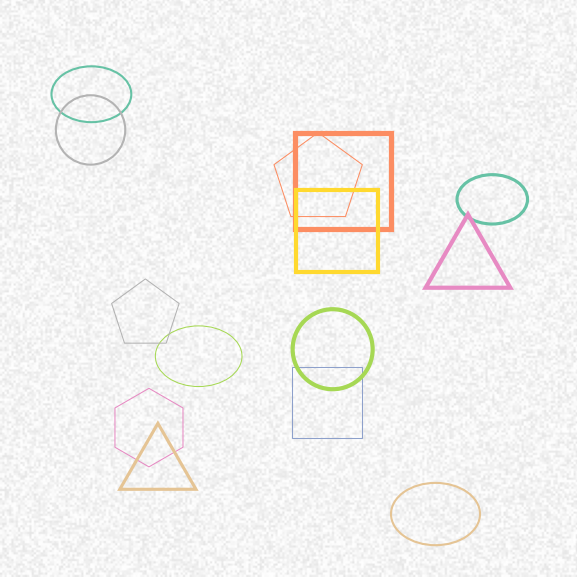[{"shape": "oval", "thickness": 1, "radius": 0.35, "center": [0.158, 0.836]}, {"shape": "oval", "thickness": 1.5, "radius": 0.31, "center": [0.852, 0.654]}, {"shape": "pentagon", "thickness": 0.5, "radius": 0.4, "center": [0.551, 0.689]}, {"shape": "square", "thickness": 2.5, "radius": 0.41, "center": [0.594, 0.686]}, {"shape": "square", "thickness": 0.5, "radius": 0.3, "center": [0.566, 0.302]}, {"shape": "hexagon", "thickness": 0.5, "radius": 0.34, "center": [0.258, 0.259]}, {"shape": "triangle", "thickness": 2, "radius": 0.42, "center": [0.81, 0.543]}, {"shape": "oval", "thickness": 0.5, "radius": 0.38, "center": [0.344, 0.382]}, {"shape": "circle", "thickness": 2, "radius": 0.35, "center": [0.576, 0.394]}, {"shape": "square", "thickness": 2, "radius": 0.36, "center": [0.584, 0.599]}, {"shape": "triangle", "thickness": 1.5, "radius": 0.38, "center": [0.273, 0.19]}, {"shape": "oval", "thickness": 1, "radius": 0.39, "center": [0.754, 0.109]}, {"shape": "pentagon", "thickness": 0.5, "radius": 0.31, "center": [0.252, 0.455]}, {"shape": "circle", "thickness": 1, "radius": 0.3, "center": [0.157, 0.774]}]